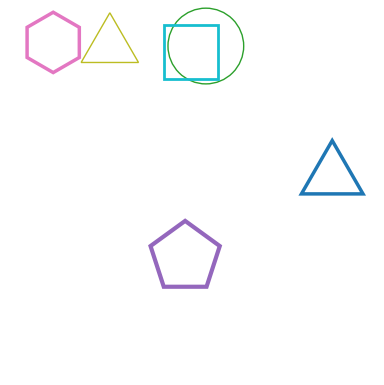[{"shape": "triangle", "thickness": 2.5, "radius": 0.46, "center": [0.863, 0.543]}, {"shape": "circle", "thickness": 1, "radius": 0.49, "center": [0.535, 0.88]}, {"shape": "pentagon", "thickness": 3, "radius": 0.47, "center": [0.481, 0.332]}, {"shape": "hexagon", "thickness": 2.5, "radius": 0.39, "center": [0.138, 0.89]}, {"shape": "triangle", "thickness": 1, "radius": 0.43, "center": [0.285, 0.881]}, {"shape": "square", "thickness": 2, "radius": 0.35, "center": [0.496, 0.866]}]